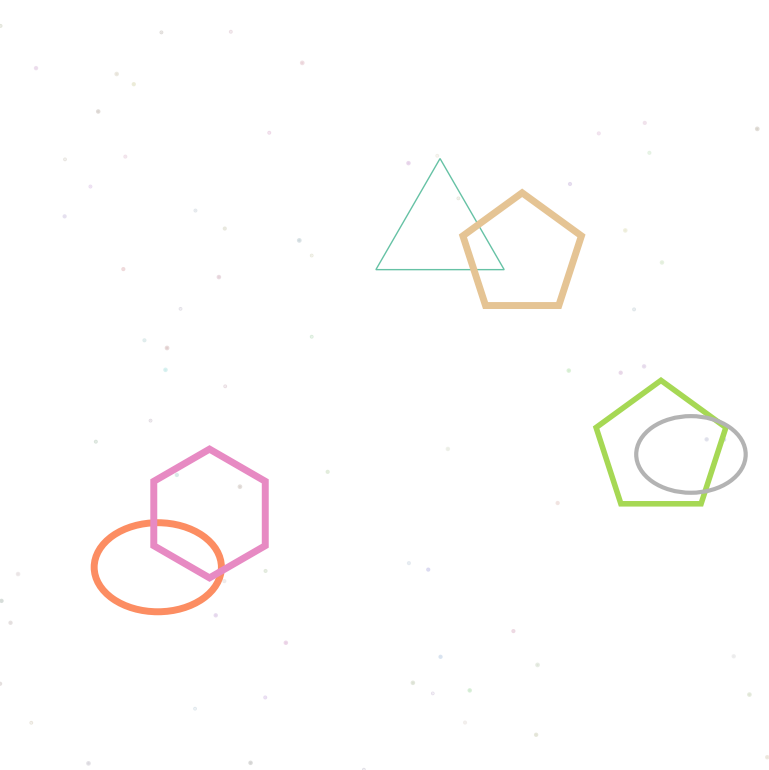[{"shape": "triangle", "thickness": 0.5, "radius": 0.48, "center": [0.571, 0.698]}, {"shape": "oval", "thickness": 2.5, "radius": 0.41, "center": [0.205, 0.263]}, {"shape": "hexagon", "thickness": 2.5, "radius": 0.42, "center": [0.272, 0.333]}, {"shape": "pentagon", "thickness": 2, "radius": 0.44, "center": [0.858, 0.417]}, {"shape": "pentagon", "thickness": 2.5, "radius": 0.4, "center": [0.678, 0.669]}, {"shape": "oval", "thickness": 1.5, "radius": 0.36, "center": [0.897, 0.41]}]